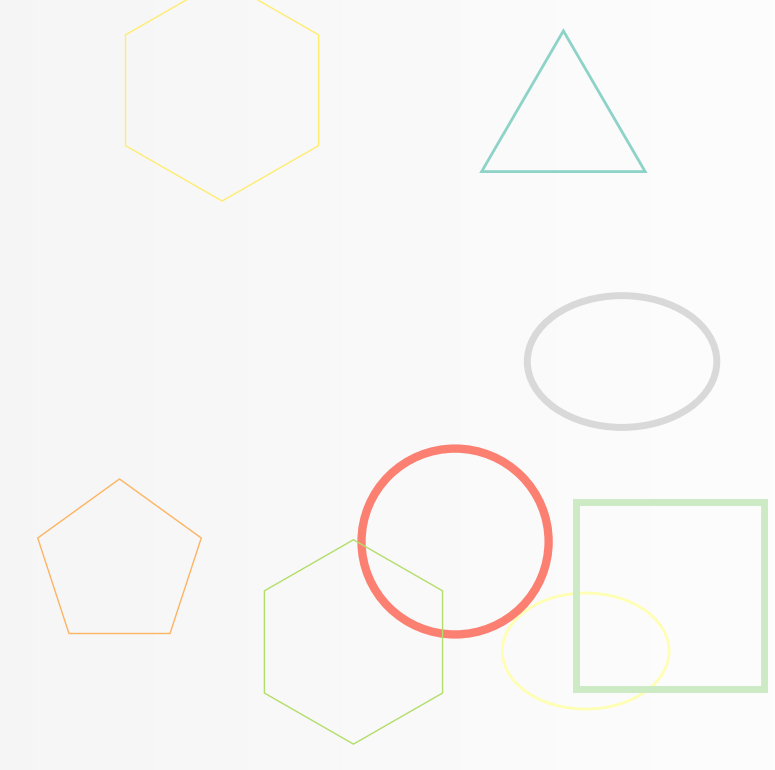[{"shape": "triangle", "thickness": 1, "radius": 0.61, "center": [0.727, 0.838]}, {"shape": "oval", "thickness": 1, "radius": 0.54, "center": [0.756, 0.154]}, {"shape": "circle", "thickness": 3, "radius": 0.6, "center": [0.587, 0.297]}, {"shape": "pentagon", "thickness": 0.5, "radius": 0.55, "center": [0.154, 0.267]}, {"shape": "hexagon", "thickness": 0.5, "radius": 0.66, "center": [0.456, 0.166]}, {"shape": "oval", "thickness": 2.5, "radius": 0.61, "center": [0.803, 0.531]}, {"shape": "square", "thickness": 2.5, "radius": 0.61, "center": [0.865, 0.226]}, {"shape": "hexagon", "thickness": 0.5, "radius": 0.72, "center": [0.287, 0.883]}]